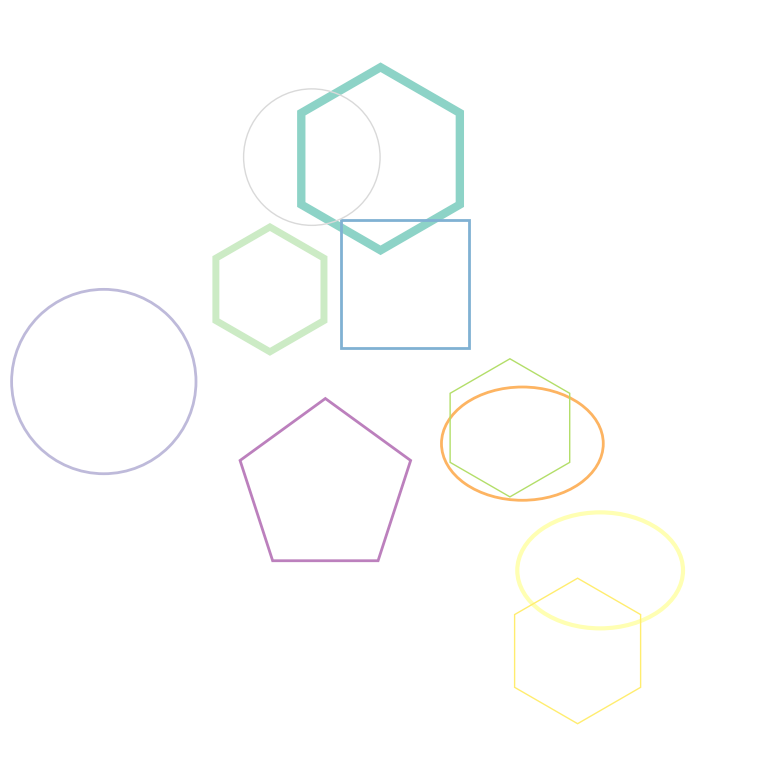[{"shape": "hexagon", "thickness": 3, "radius": 0.59, "center": [0.494, 0.794]}, {"shape": "oval", "thickness": 1.5, "radius": 0.54, "center": [0.779, 0.259]}, {"shape": "circle", "thickness": 1, "radius": 0.6, "center": [0.135, 0.504]}, {"shape": "square", "thickness": 1, "radius": 0.42, "center": [0.526, 0.631]}, {"shape": "oval", "thickness": 1, "radius": 0.53, "center": [0.678, 0.424]}, {"shape": "hexagon", "thickness": 0.5, "radius": 0.45, "center": [0.662, 0.444]}, {"shape": "circle", "thickness": 0.5, "radius": 0.44, "center": [0.405, 0.796]}, {"shape": "pentagon", "thickness": 1, "radius": 0.58, "center": [0.423, 0.366]}, {"shape": "hexagon", "thickness": 2.5, "radius": 0.41, "center": [0.351, 0.624]}, {"shape": "hexagon", "thickness": 0.5, "radius": 0.47, "center": [0.75, 0.155]}]